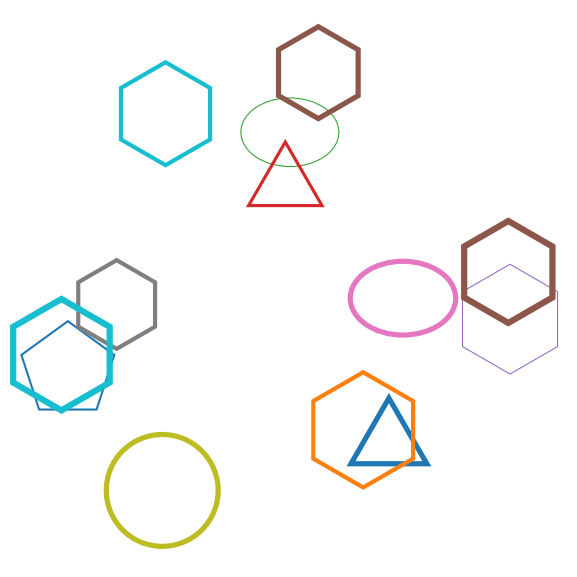[{"shape": "pentagon", "thickness": 1, "radius": 0.42, "center": [0.117, 0.358]}, {"shape": "triangle", "thickness": 2.5, "radius": 0.38, "center": [0.673, 0.234]}, {"shape": "hexagon", "thickness": 2, "radius": 0.5, "center": [0.629, 0.255]}, {"shape": "oval", "thickness": 0.5, "radius": 0.42, "center": [0.502, 0.77]}, {"shape": "triangle", "thickness": 1.5, "radius": 0.37, "center": [0.494, 0.68]}, {"shape": "hexagon", "thickness": 0.5, "radius": 0.48, "center": [0.883, 0.447]}, {"shape": "hexagon", "thickness": 3, "radius": 0.44, "center": [0.88, 0.528]}, {"shape": "hexagon", "thickness": 2.5, "radius": 0.4, "center": [0.551, 0.873]}, {"shape": "oval", "thickness": 2.5, "radius": 0.46, "center": [0.698, 0.483]}, {"shape": "hexagon", "thickness": 2, "radius": 0.38, "center": [0.202, 0.472]}, {"shape": "circle", "thickness": 2.5, "radius": 0.48, "center": [0.281, 0.15]}, {"shape": "hexagon", "thickness": 3, "radius": 0.48, "center": [0.106, 0.385]}, {"shape": "hexagon", "thickness": 2, "radius": 0.45, "center": [0.287, 0.802]}]